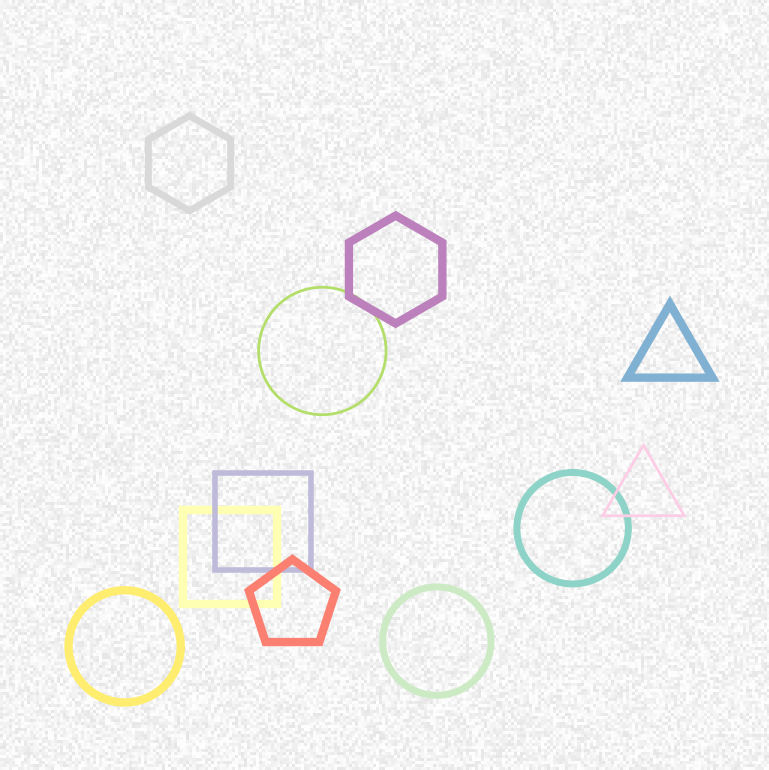[{"shape": "circle", "thickness": 2.5, "radius": 0.36, "center": [0.744, 0.314]}, {"shape": "square", "thickness": 3, "radius": 0.31, "center": [0.299, 0.276]}, {"shape": "square", "thickness": 2, "radius": 0.31, "center": [0.342, 0.323]}, {"shape": "pentagon", "thickness": 3, "radius": 0.3, "center": [0.38, 0.214]}, {"shape": "triangle", "thickness": 3, "radius": 0.32, "center": [0.87, 0.541]}, {"shape": "circle", "thickness": 1, "radius": 0.41, "center": [0.419, 0.544]}, {"shape": "triangle", "thickness": 1, "radius": 0.31, "center": [0.836, 0.361]}, {"shape": "hexagon", "thickness": 2.5, "radius": 0.31, "center": [0.246, 0.788]}, {"shape": "hexagon", "thickness": 3, "radius": 0.35, "center": [0.514, 0.65]}, {"shape": "circle", "thickness": 2.5, "radius": 0.35, "center": [0.567, 0.167]}, {"shape": "circle", "thickness": 3, "radius": 0.36, "center": [0.162, 0.161]}]